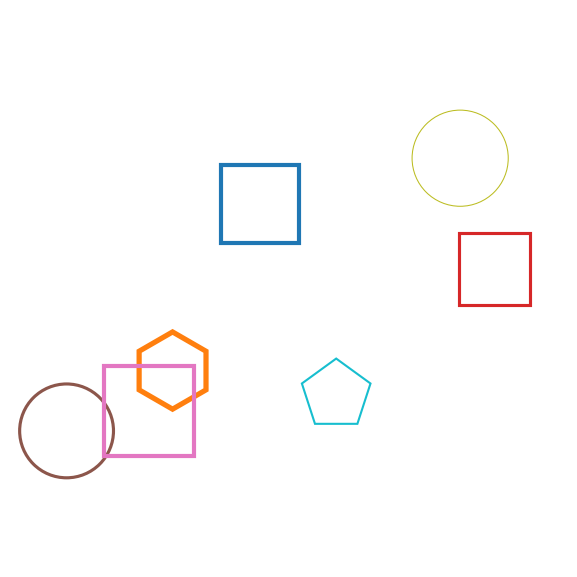[{"shape": "square", "thickness": 2, "radius": 0.34, "center": [0.451, 0.646]}, {"shape": "hexagon", "thickness": 2.5, "radius": 0.33, "center": [0.299, 0.357]}, {"shape": "square", "thickness": 1.5, "radius": 0.31, "center": [0.856, 0.533]}, {"shape": "circle", "thickness": 1.5, "radius": 0.41, "center": [0.115, 0.253]}, {"shape": "square", "thickness": 2, "radius": 0.39, "center": [0.258, 0.287]}, {"shape": "circle", "thickness": 0.5, "radius": 0.42, "center": [0.797, 0.725]}, {"shape": "pentagon", "thickness": 1, "radius": 0.31, "center": [0.582, 0.316]}]